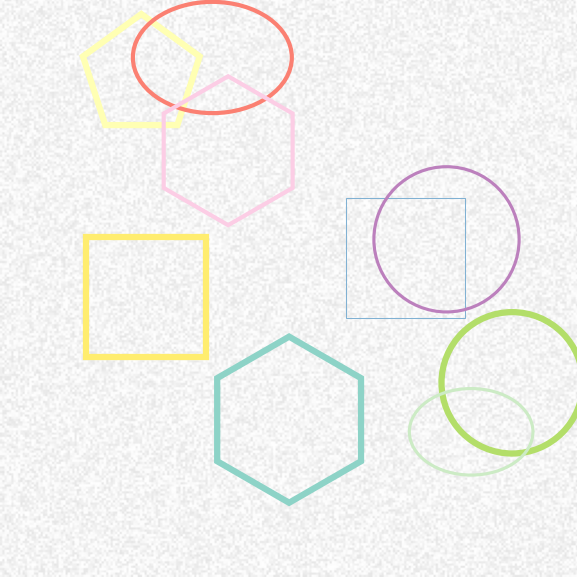[{"shape": "hexagon", "thickness": 3, "radius": 0.72, "center": [0.501, 0.272]}, {"shape": "pentagon", "thickness": 3, "radius": 0.53, "center": [0.245, 0.869]}, {"shape": "oval", "thickness": 2, "radius": 0.69, "center": [0.368, 0.9]}, {"shape": "square", "thickness": 0.5, "radius": 0.52, "center": [0.702, 0.552]}, {"shape": "circle", "thickness": 3, "radius": 0.61, "center": [0.887, 0.336]}, {"shape": "hexagon", "thickness": 2, "radius": 0.64, "center": [0.395, 0.738]}, {"shape": "circle", "thickness": 1.5, "radius": 0.63, "center": [0.773, 0.585]}, {"shape": "oval", "thickness": 1.5, "radius": 0.54, "center": [0.816, 0.251]}, {"shape": "square", "thickness": 3, "radius": 0.52, "center": [0.253, 0.485]}]